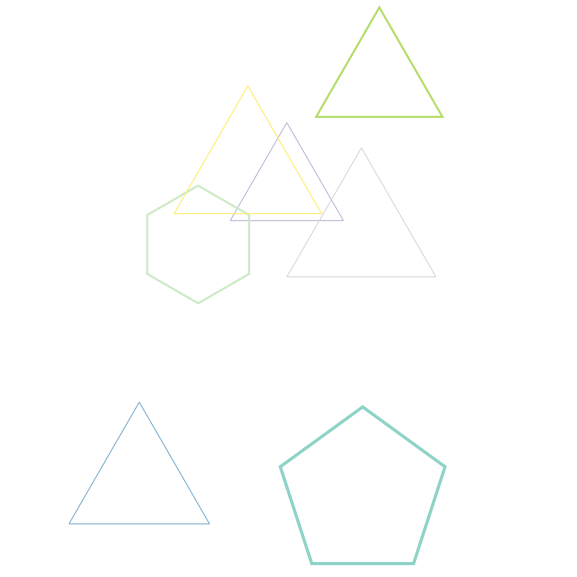[{"shape": "pentagon", "thickness": 1.5, "radius": 0.75, "center": [0.628, 0.145]}, {"shape": "triangle", "thickness": 0.5, "radius": 0.57, "center": [0.497, 0.674]}, {"shape": "triangle", "thickness": 0.5, "radius": 0.7, "center": [0.241, 0.162]}, {"shape": "triangle", "thickness": 1, "radius": 0.63, "center": [0.657, 0.86]}, {"shape": "triangle", "thickness": 0.5, "radius": 0.75, "center": [0.626, 0.594]}, {"shape": "hexagon", "thickness": 1, "radius": 0.51, "center": [0.343, 0.576]}, {"shape": "triangle", "thickness": 0.5, "radius": 0.74, "center": [0.429, 0.703]}]